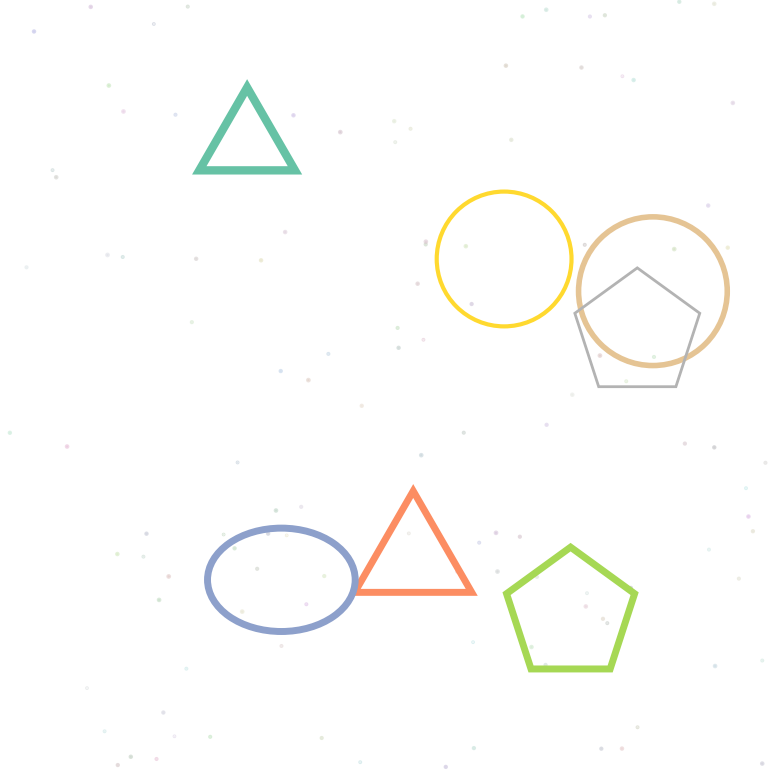[{"shape": "triangle", "thickness": 3, "radius": 0.36, "center": [0.321, 0.815]}, {"shape": "triangle", "thickness": 2.5, "radius": 0.44, "center": [0.537, 0.275]}, {"shape": "oval", "thickness": 2.5, "radius": 0.48, "center": [0.365, 0.247]}, {"shape": "pentagon", "thickness": 2.5, "radius": 0.44, "center": [0.741, 0.202]}, {"shape": "circle", "thickness": 1.5, "radius": 0.44, "center": [0.655, 0.664]}, {"shape": "circle", "thickness": 2, "radius": 0.48, "center": [0.848, 0.622]}, {"shape": "pentagon", "thickness": 1, "radius": 0.43, "center": [0.828, 0.567]}]